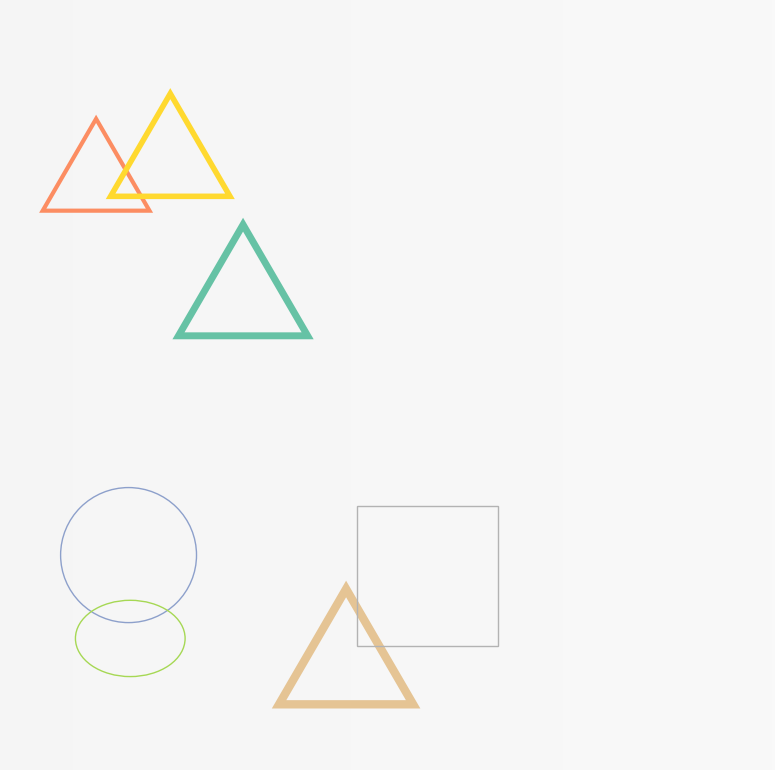[{"shape": "triangle", "thickness": 2.5, "radius": 0.48, "center": [0.314, 0.612]}, {"shape": "triangle", "thickness": 1.5, "radius": 0.4, "center": [0.124, 0.766]}, {"shape": "circle", "thickness": 0.5, "radius": 0.44, "center": [0.166, 0.279]}, {"shape": "oval", "thickness": 0.5, "radius": 0.35, "center": [0.168, 0.171]}, {"shape": "triangle", "thickness": 2, "radius": 0.44, "center": [0.22, 0.789]}, {"shape": "triangle", "thickness": 3, "radius": 0.5, "center": [0.447, 0.135]}, {"shape": "square", "thickness": 0.5, "radius": 0.45, "center": [0.552, 0.252]}]